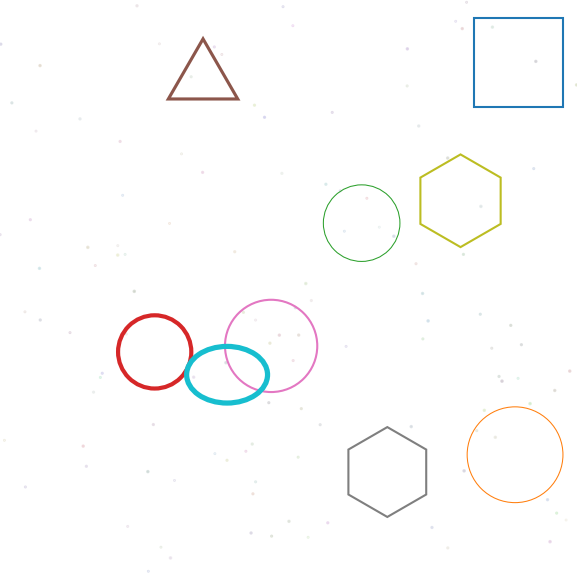[{"shape": "square", "thickness": 1, "radius": 0.39, "center": [0.898, 0.89]}, {"shape": "circle", "thickness": 0.5, "radius": 0.41, "center": [0.892, 0.212]}, {"shape": "circle", "thickness": 0.5, "radius": 0.33, "center": [0.626, 0.613]}, {"shape": "circle", "thickness": 2, "radius": 0.32, "center": [0.268, 0.39]}, {"shape": "triangle", "thickness": 1.5, "radius": 0.35, "center": [0.352, 0.862]}, {"shape": "circle", "thickness": 1, "radius": 0.4, "center": [0.469, 0.4]}, {"shape": "hexagon", "thickness": 1, "radius": 0.39, "center": [0.671, 0.182]}, {"shape": "hexagon", "thickness": 1, "radius": 0.4, "center": [0.797, 0.651]}, {"shape": "oval", "thickness": 2.5, "radius": 0.35, "center": [0.393, 0.35]}]